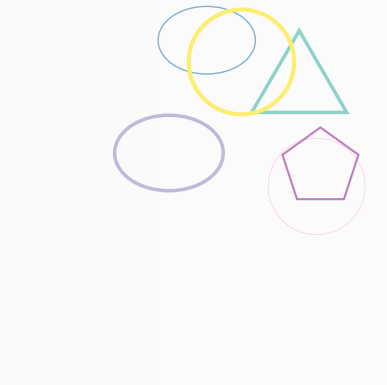[{"shape": "triangle", "thickness": 2.5, "radius": 0.71, "center": [0.772, 0.779]}, {"shape": "oval", "thickness": 2.5, "radius": 0.7, "center": [0.436, 0.603]}, {"shape": "oval", "thickness": 1, "radius": 0.63, "center": [0.534, 0.896]}, {"shape": "circle", "thickness": 0.5, "radius": 0.63, "center": [0.817, 0.516]}, {"shape": "pentagon", "thickness": 1.5, "radius": 0.52, "center": [0.827, 0.566]}, {"shape": "circle", "thickness": 3, "radius": 0.68, "center": [0.623, 0.839]}]